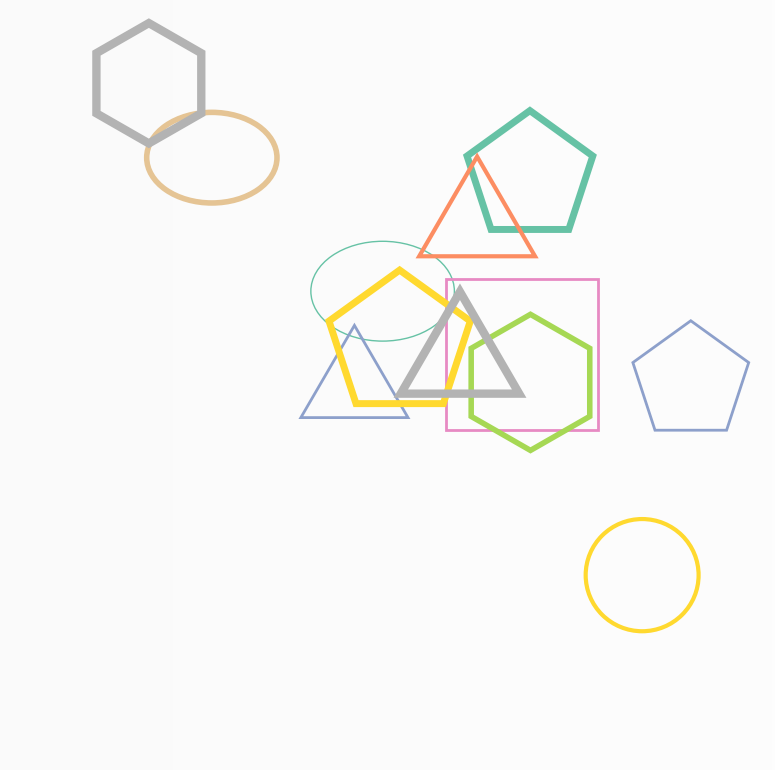[{"shape": "pentagon", "thickness": 2.5, "radius": 0.43, "center": [0.684, 0.771]}, {"shape": "oval", "thickness": 0.5, "radius": 0.46, "center": [0.494, 0.622]}, {"shape": "triangle", "thickness": 1.5, "radius": 0.43, "center": [0.616, 0.71]}, {"shape": "pentagon", "thickness": 1, "radius": 0.39, "center": [0.891, 0.505]}, {"shape": "triangle", "thickness": 1, "radius": 0.4, "center": [0.457, 0.498]}, {"shape": "square", "thickness": 1, "radius": 0.49, "center": [0.674, 0.539]}, {"shape": "hexagon", "thickness": 2, "radius": 0.44, "center": [0.684, 0.503]}, {"shape": "circle", "thickness": 1.5, "radius": 0.36, "center": [0.829, 0.253]}, {"shape": "pentagon", "thickness": 2.5, "radius": 0.48, "center": [0.516, 0.553]}, {"shape": "oval", "thickness": 2, "radius": 0.42, "center": [0.273, 0.795]}, {"shape": "triangle", "thickness": 3, "radius": 0.44, "center": [0.594, 0.533]}, {"shape": "hexagon", "thickness": 3, "radius": 0.39, "center": [0.192, 0.892]}]